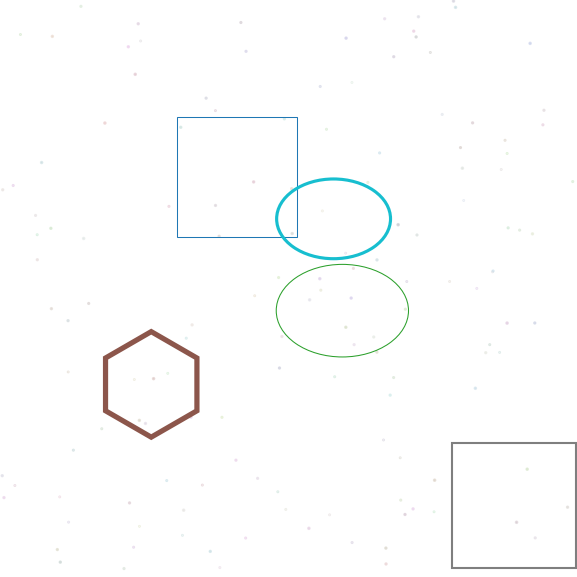[{"shape": "square", "thickness": 0.5, "radius": 0.52, "center": [0.411, 0.692]}, {"shape": "oval", "thickness": 0.5, "radius": 0.57, "center": [0.593, 0.461]}, {"shape": "hexagon", "thickness": 2.5, "radius": 0.46, "center": [0.262, 0.334]}, {"shape": "square", "thickness": 1, "radius": 0.54, "center": [0.89, 0.124]}, {"shape": "oval", "thickness": 1.5, "radius": 0.49, "center": [0.578, 0.62]}]